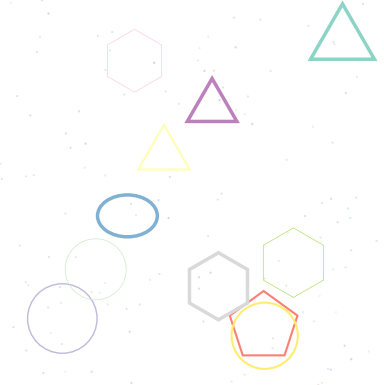[{"shape": "triangle", "thickness": 2.5, "radius": 0.48, "center": [0.89, 0.894]}, {"shape": "triangle", "thickness": 1.5, "radius": 0.39, "center": [0.426, 0.598]}, {"shape": "circle", "thickness": 1, "radius": 0.45, "center": [0.162, 0.173]}, {"shape": "pentagon", "thickness": 1.5, "radius": 0.46, "center": [0.685, 0.152]}, {"shape": "oval", "thickness": 2.5, "radius": 0.39, "center": [0.331, 0.439]}, {"shape": "hexagon", "thickness": 0.5, "radius": 0.45, "center": [0.762, 0.318]}, {"shape": "hexagon", "thickness": 0.5, "radius": 0.41, "center": [0.349, 0.842]}, {"shape": "hexagon", "thickness": 2.5, "radius": 0.44, "center": [0.567, 0.256]}, {"shape": "triangle", "thickness": 2.5, "radius": 0.37, "center": [0.551, 0.722]}, {"shape": "circle", "thickness": 0.5, "radius": 0.4, "center": [0.249, 0.301]}, {"shape": "circle", "thickness": 1.5, "radius": 0.43, "center": [0.688, 0.128]}]